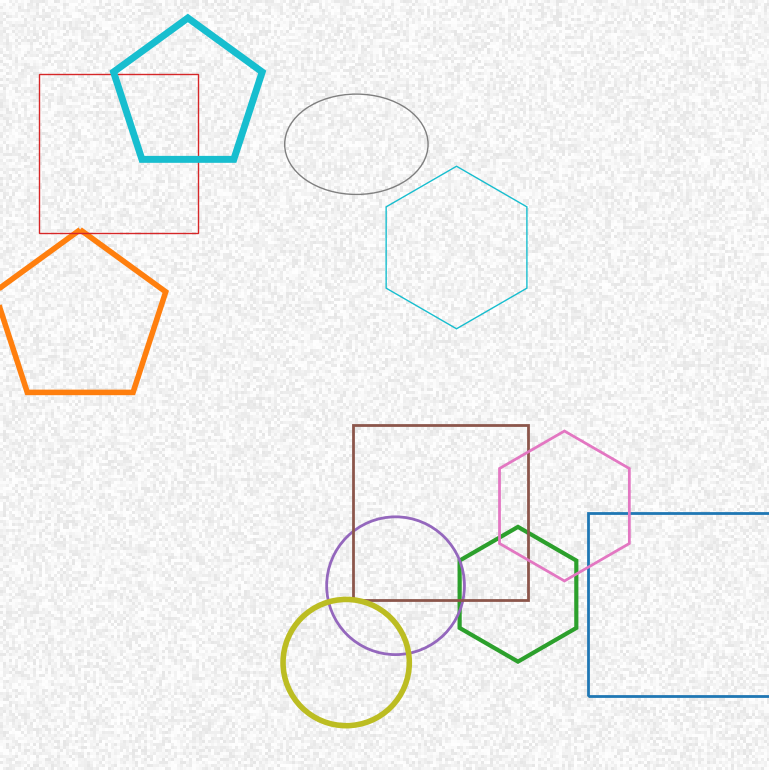[{"shape": "square", "thickness": 1, "radius": 0.59, "center": [0.882, 0.215]}, {"shape": "pentagon", "thickness": 2, "radius": 0.58, "center": [0.104, 0.585]}, {"shape": "hexagon", "thickness": 1.5, "radius": 0.44, "center": [0.673, 0.228]}, {"shape": "square", "thickness": 0.5, "radius": 0.52, "center": [0.154, 0.801]}, {"shape": "circle", "thickness": 1, "radius": 0.45, "center": [0.514, 0.239]}, {"shape": "square", "thickness": 1, "radius": 0.57, "center": [0.572, 0.335]}, {"shape": "hexagon", "thickness": 1, "radius": 0.49, "center": [0.733, 0.343]}, {"shape": "oval", "thickness": 0.5, "radius": 0.47, "center": [0.463, 0.813]}, {"shape": "circle", "thickness": 2, "radius": 0.41, "center": [0.45, 0.14]}, {"shape": "hexagon", "thickness": 0.5, "radius": 0.53, "center": [0.593, 0.679]}, {"shape": "pentagon", "thickness": 2.5, "radius": 0.51, "center": [0.244, 0.875]}]